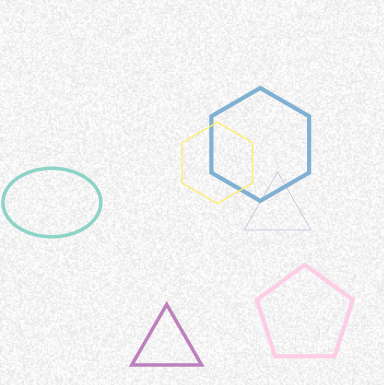[{"shape": "oval", "thickness": 2.5, "radius": 0.64, "center": [0.135, 0.474]}, {"shape": "triangle", "thickness": 0.5, "radius": 0.5, "center": [0.721, 0.453]}, {"shape": "hexagon", "thickness": 3, "radius": 0.73, "center": [0.676, 0.625]}, {"shape": "pentagon", "thickness": 3, "radius": 0.66, "center": [0.792, 0.181]}, {"shape": "triangle", "thickness": 2.5, "radius": 0.52, "center": [0.433, 0.104]}, {"shape": "hexagon", "thickness": 1, "radius": 0.53, "center": [0.565, 0.577]}]